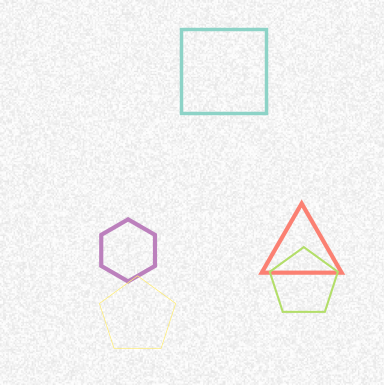[{"shape": "square", "thickness": 2.5, "radius": 0.55, "center": [0.58, 0.816]}, {"shape": "triangle", "thickness": 3, "radius": 0.6, "center": [0.784, 0.352]}, {"shape": "pentagon", "thickness": 1.5, "radius": 0.46, "center": [0.789, 0.265]}, {"shape": "hexagon", "thickness": 3, "radius": 0.4, "center": [0.333, 0.35]}, {"shape": "pentagon", "thickness": 0.5, "radius": 0.52, "center": [0.357, 0.18]}]